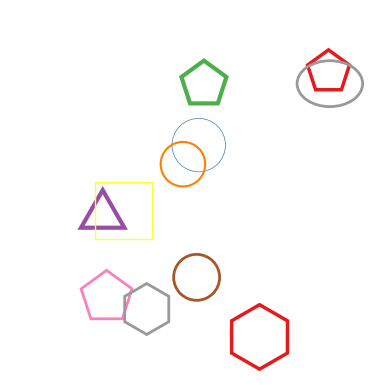[{"shape": "hexagon", "thickness": 2.5, "radius": 0.42, "center": [0.674, 0.125]}, {"shape": "pentagon", "thickness": 2.5, "radius": 0.29, "center": [0.853, 0.813]}, {"shape": "circle", "thickness": 0.5, "radius": 0.35, "center": [0.516, 0.623]}, {"shape": "pentagon", "thickness": 3, "radius": 0.31, "center": [0.53, 0.781]}, {"shape": "triangle", "thickness": 3, "radius": 0.33, "center": [0.267, 0.441]}, {"shape": "circle", "thickness": 1.5, "radius": 0.29, "center": [0.475, 0.574]}, {"shape": "square", "thickness": 1, "radius": 0.37, "center": [0.321, 0.454]}, {"shape": "circle", "thickness": 2, "radius": 0.3, "center": [0.511, 0.28]}, {"shape": "pentagon", "thickness": 2, "radius": 0.35, "center": [0.277, 0.228]}, {"shape": "hexagon", "thickness": 2, "radius": 0.33, "center": [0.381, 0.197]}, {"shape": "oval", "thickness": 2, "radius": 0.43, "center": [0.857, 0.783]}]